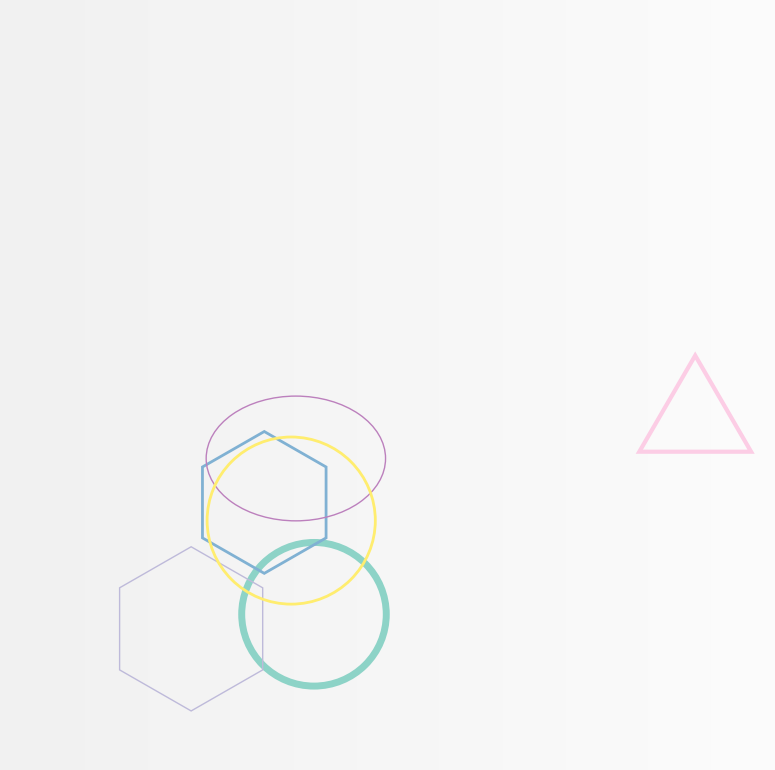[{"shape": "circle", "thickness": 2.5, "radius": 0.47, "center": [0.405, 0.202]}, {"shape": "hexagon", "thickness": 0.5, "radius": 0.53, "center": [0.247, 0.183]}, {"shape": "hexagon", "thickness": 1, "radius": 0.46, "center": [0.341, 0.347]}, {"shape": "triangle", "thickness": 1.5, "radius": 0.42, "center": [0.897, 0.455]}, {"shape": "oval", "thickness": 0.5, "radius": 0.58, "center": [0.382, 0.405]}, {"shape": "circle", "thickness": 1, "radius": 0.54, "center": [0.376, 0.324]}]